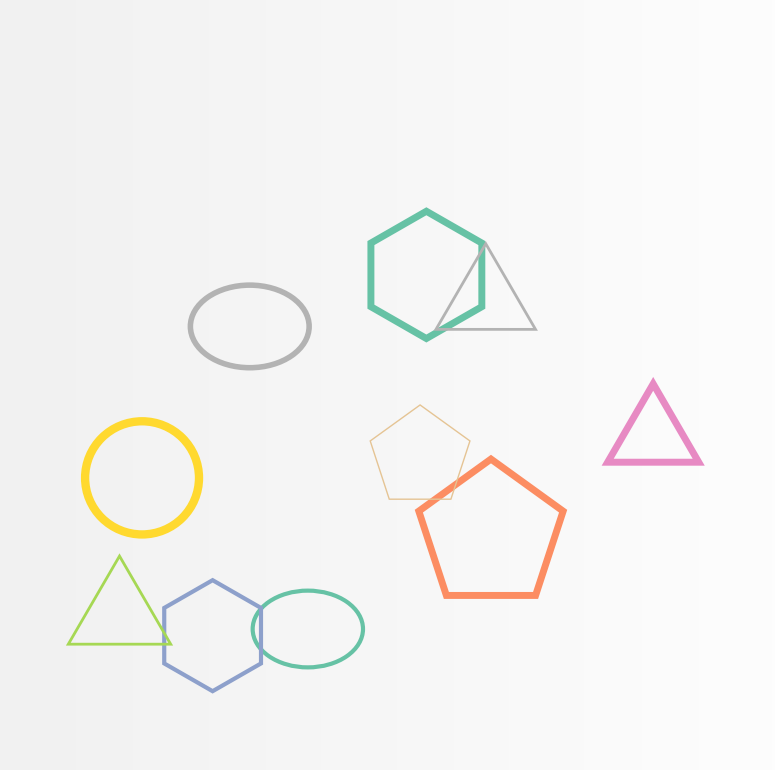[{"shape": "hexagon", "thickness": 2.5, "radius": 0.41, "center": [0.55, 0.643]}, {"shape": "oval", "thickness": 1.5, "radius": 0.36, "center": [0.397, 0.183]}, {"shape": "pentagon", "thickness": 2.5, "radius": 0.49, "center": [0.634, 0.306]}, {"shape": "hexagon", "thickness": 1.5, "radius": 0.36, "center": [0.274, 0.174]}, {"shape": "triangle", "thickness": 2.5, "radius": 0.34, "center": [0.843, 0.434]}, {"shape": "triangle", "thickness": 1, "radius": 0.38, "center": [0.154, 0.202]}, {"shape": "circle", "thickness": 3, "radius": 0.37, "center": [0.183, 0.379]}, {"shape": "pentagon", "thickness": 0.5, "radius": 0.34, "center": [0.542, 0.406]}, {"shape": "triangle", "thickness": 1, "radius": 0.37, "center": [0.627, 0.609]}, {"shape": "oval", "thickness": 2, "radius": 0.38, "center": [0.322, 0.576]}]